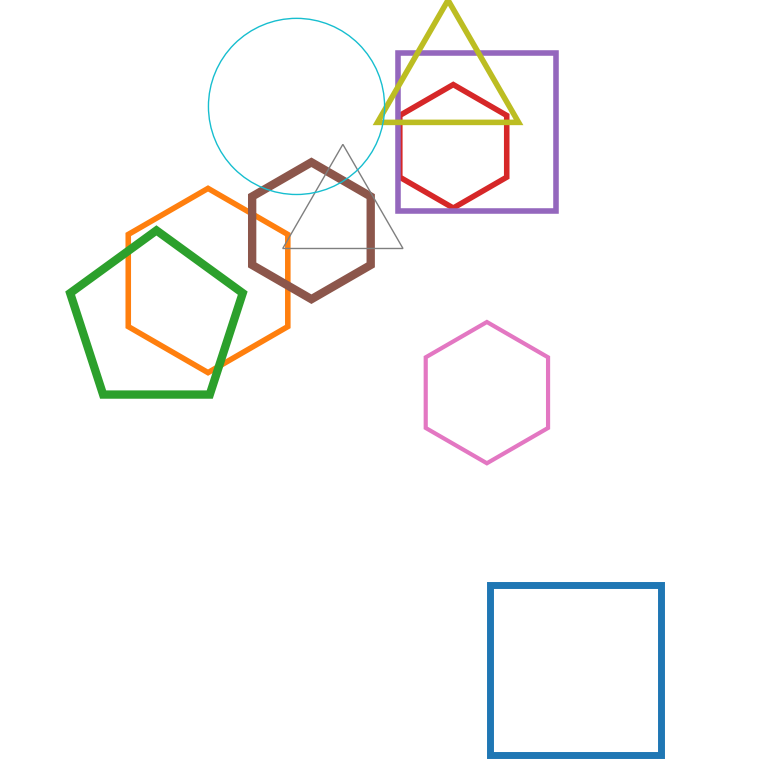[{"shape": "square", "thickness": 2.5, "radius": 0.55, "center": [0.747, 0.13]}, {"shape": "hexagon", "thickness": 2, "radius": 0.6, "center": [0.27, 0.636]}, {"shape": "pentagon", "thickness": 3, "radius": 0.59, "center": [0.203, 0.583]}, {"shape": "hexagon", "thickness": 2, "radius": 0.4, "center": [0.589, 0.81]}, {"shape": "square", "thickness": 2, "radius": 0.51, "center": [0.619, 0.829]}, {"shape": "hexagon", "thickness": 3, "radius": 0.44, "center": [0.404, 0.7]}, {"shape": "hexagon", "thickness": 1.5, "radius": 0.46, "center": [0.632, 0.49]}, {"shape": "triangle", "thickness": 0.5, "radius": 0.45, "center": [0.445, 0.722]}, {"shape": "triangle", "thickness": 2, "radius": 0.53, "center": [0.582, 0.894]}, {"shape": "circle", "thickness": 0.5, "radius": 0.57, "center": [0.385, 0.862]}]